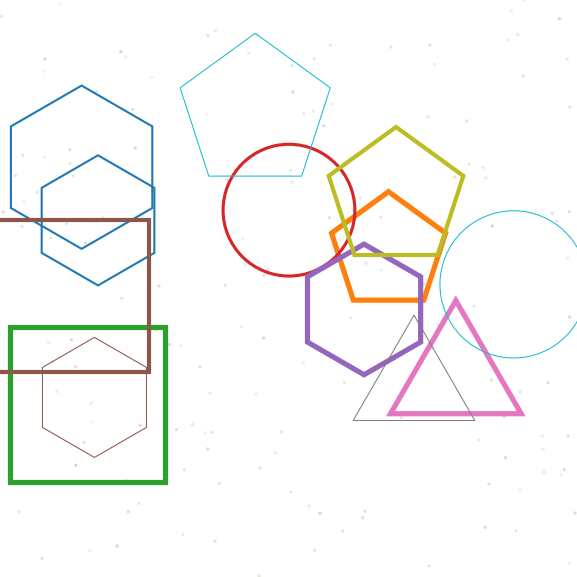[{"shape": "hexagon", "thickness": 1, "radius": 0.56, "center": [0.17, 0.618]}, {"shape": "hexagon", "thickness": 1, "radius": 0.71, "center": [0.141, 0.71]}, {"shape": "pentagon", "thickness": 2.5, "radius": 0.52, "center": [0.673, 0.563]}, {"shape": "square", "thickness": 2.5, "radius": 0.67, "center": [0.151, 0.299]}, {"shape": "circle", "thickness": 1.5, "radius": 0.57, "center": [0.5, 0.635]}, {"shape": "hexagon", "thickness": 2.5, "radius": 0.57, "center": [0.63, 0.463]}, {"shape": "hexagon", "thickness": 0.5, "radius": 0.52, "center": [0.164, 0.311]}, {"shape": "square", "thickness": 2, "radius": 0.66, "center": [0.126, 0.487]}, {"shape": "triangle", "thickness": 2.5, "radius": 0.65, "center": [0.789, 0.348]}, {"shape": "triangle", "thickness": 0.5, "radius": 0.61, "center": [0.717, 0.332]}, {"shape": "pentagon", "thickness": 2, "radius": 0.61, "center": [0.686, 0.657]}, {"shape": "pentagon", "thickness": 0.5, "radius": 0.68, "center": [0.442, 0.805]}, {"shape": "circle", "thickness": 0.5, "radius": 0.64, "center": [0.889, 0.507]}]